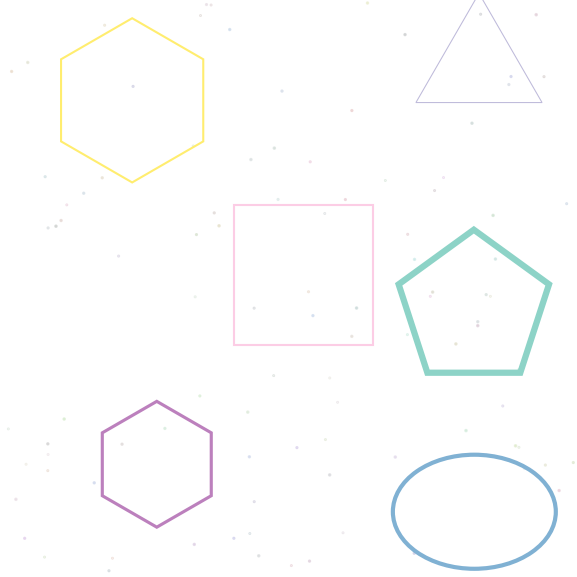[{"shape": "pentagon", "thickness": 3, "radius": 0.68, "center": [0.82, 0.464]}, {"shape": "triangle", "thickness": 0.5, "radius": 0.63, "center": [0.829, 0.885]}, {"shape": "oval", "thickness": 2, "radius": 0.71, "center": [0.821, 0.113]}, {"shape": "square", "thickness": 1, "radius": 0.6, "center": [0.526, 0.523]}, {"shape": "hexagon", "thickness": 1.5, "radius": 0.54, "center": [0.271, 0.195]}, {"shape": "hexagon", "thickness": 1, "radius": 0.71, "center": [0.229, 0.825]}]